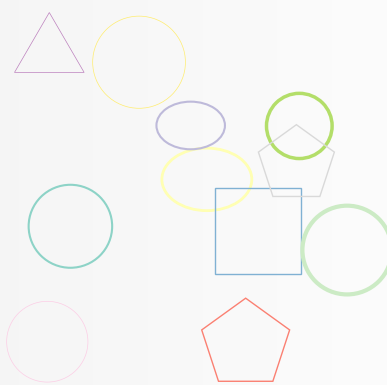[{"shape": "circle", "thickness": 1.5, "radius": 0.54, "center": [0.182, 0.412]}, {"shape": "oval", "thickness": 2, "radius": 0.58, "center": [0.534, 0.534]}, {"shape": "oval", "thickness": 1.5, "radius": 0.44, "center": [0.492, 0.674]}, {"shape": "pentagon", "thickness": 1, "radius": 0.6, "center": [0.634, 0.106]}, {"shape": "square", "thickness": 1, "radius": 0.56, "center": [0.666, 0.401]}, {"shape": "circle", "thickness": 2.5, "radius": 0.42, "center": [0.772, 0.673]}, {"shape": "circle", "thickness": 0.5, "radius": 0.52, "center": [0.122, 0.112]}, {"shape": "pentagon", "thickness": 1, "radius": 0.52, "center": [0.765, 0.573]}, {"shape": "triangle", "thickness": 0.5, "radius": 0.52, "center": [0.127, 0.864]}, {"shape": "circle", "thickness": 3, "radius": 0.58, "center": [0.896, 0.351]}, {"shape": "circle", "thickness": 0.5, "radius": 0.6, "center": [0.359, 0.838]}]